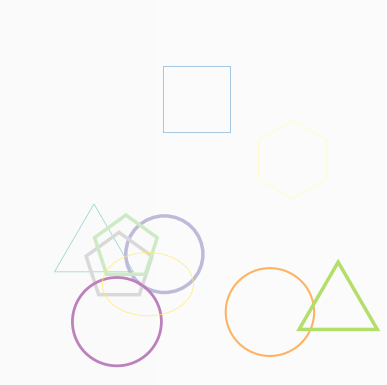[{"shape": "triangle", "thickness": 0.5, "radius": 0.59, "center": [0.242, 0.353]}, {"shape": "hexagon", "thickness": 0.5, "radius": 0.51, "center": [0.756, 0.586]}, {"shape": "circle", "thickness": 2.5, "radius": 0.5, "center": [0.424, 0.34]}, {"shape": "square", "thickness": 0.5, "radius": 0.43, "center": [0.507, 0.742]}, {"shape": "circle", "thickness": 1.5, "radius": 0.57, "center": [0.697, 0.189]}, {"shape": "triangle", "thickness": 2.5, "radius": 0.58, "center": [0.873, 0.203]}, {"shape": "pentagon", "thickness": 2.5, "radius": 0.45, "center": [0.307, 0.307]}, {"shape": "circle", "thickness": 2, "radius": 0.57, "center": [0.302, 0.165]}, {"shape": "pentagon", "thickness": 2.5, "radius": 0.43, "center": [0.325, 0.356]}, {"shape": "oval", "thickness": 0.5, "radius": 0.59, "center": [0.381, 0.262]}]